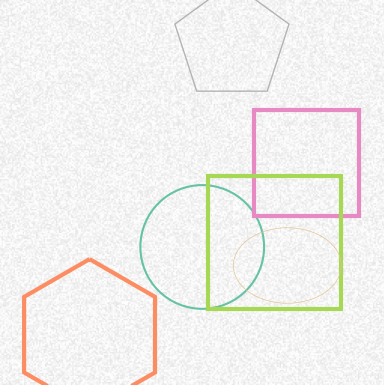[{"shape": "circle", "thickness": 1.5, "radius": 0.8, "center": [0.525, 0.359]}, {"shape": "hexagon", "thickness": 3, "radius": 0.98, "center": [0.233, 0.131]}, {"shape": "square", "thickness": 3, "radius": 0.68, "center": [0.795, 0.577]}, {"shape": "square", "thickness": 3, "radius": 0.86, "center": [0.714, 0.371]}, {"shape": "oval", "thickness": 0.5, "radius": 0.7, "center": [0.746, 0.31]}, {"shape": "pentagon", "thickness": 1, "radius": 0.78, "center": [0.602, 0.889]}]